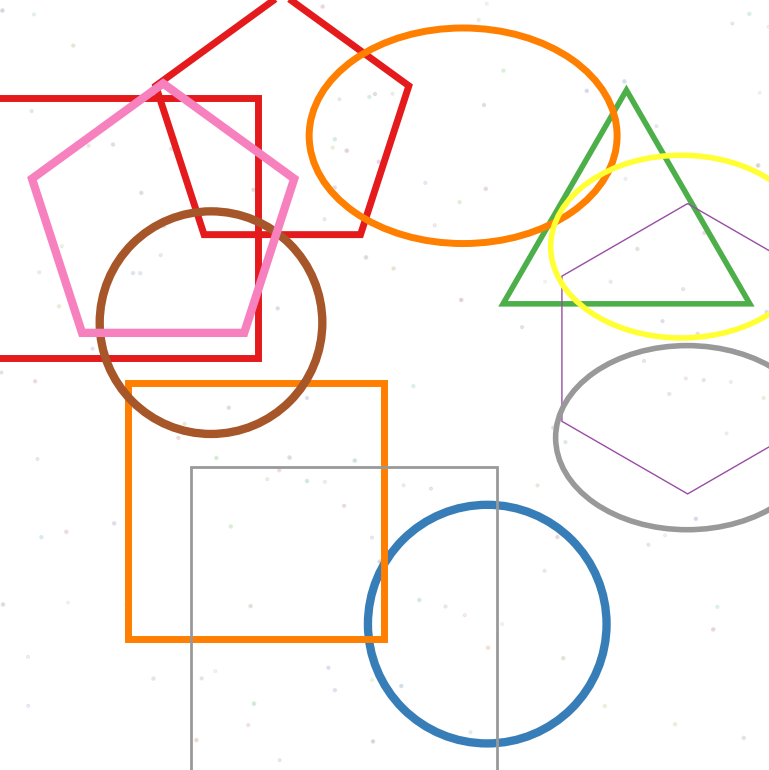[{"shape": "pentagon", "thickness": 2.5, "radius": 0.86, "center": [0.367, 0.835]}, {"shape": "square", "thickness": 2.5, "radius": 0.85, "center": [0.166, 0.704]}, {"shape": "circle", "thickness": 3, "radius": 0.77, "center": [0.633, 0.189]}, {"shape": "triangle", "thickness": 2, "radius": 0.93, "center": [0.814, 0.698]}, {"shape": "hexagon", "thickness": 0.5, "radius": 0.94, "center": [0.893, 0.547]}, {"shape": "oval", "thickness": 2.5, "radius": 1.0, "center": [0.601, 0.824]}, {"shape": "square", "thickness": 2.5, "radius": 0.83, "center": [0.332, 0.336]}, {"shape": "oval", "thickness": 2, "radius": 0.85, "center": [0.885, 0.68]}, {"shape": "circle", "thickness": 3, "radius": 0.72, "center": [0.274, 0.581]}, {"shape": "pentagon", "thickness": 3, "radius": 0.9, "center": [0.212, 0.713]}, {"shape": "oval", "thickness": 2, "radius": 0.85, "center": [0.892, 0.432]}, {"shape": "square", "thickness": 1, "radius": 0.99, "center": [0.447, 0.194]}]